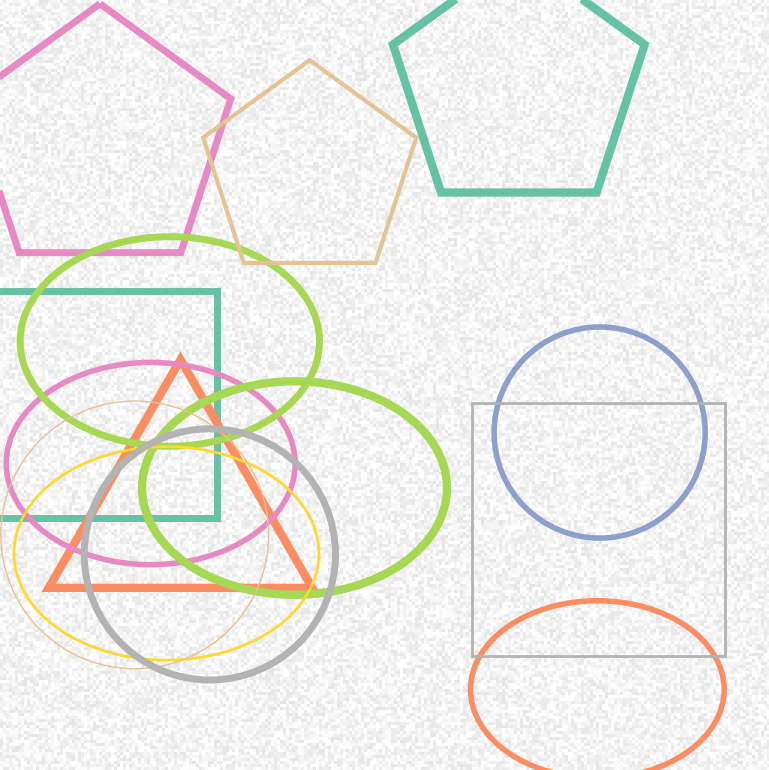[{"shape": "square", "thickness": 2.5, "radius": 0.74, "center": [0.134, 0.475]}, {"shape": "pentagon", "thickness": 3, "radius": 0.86, "center": [0.674, 0.889]}, {"shape": "triangle", "thickness": 3, "radius": 0.99, "center": [0.234, 0.335]}, {"shape": "oval", "thickness": 2, "radius": 0.82, "center": [0.776, 0.105]}, {"shape": "circle", "thickness": 2, "radius": 0.69, "center": [0.779, 0.438]}, {"shape": "oval", "thickness": 2, "radius": 0.94, "center": [0.196, 0.398]}, {"shape": "pentagon", "thickness": 2.5, "radius": 0.89, "center": [0.13, 0.816]}, {"shape": "oval", "thickness": 2.5, "radius": 0.97, "center": [0.221, 0.557]}, {"shape": "oval", "thickness": 3, "radius": 0.99, "center": [0.383, 0.366]}, {"shape": "oval", "thickness": 1, "radius": 0.99, "center": [0.216, 0.281]}, {"shape": "pentagon", "thickness": 1.5, "radius": 0.73, "center": [0.402, 0.776]}, {"shape": "circle", "thickness": 0.5, "radius": 0.87, "center": [0.175, 0.305]}, {"shape": "circle", "thickness": 2.5, "radius": 0.82, "center": [0.273, 0.28]}, {"shape": "square", "thickness": 1, "radius": 0.82, "center": [0.777, 0.312]}]